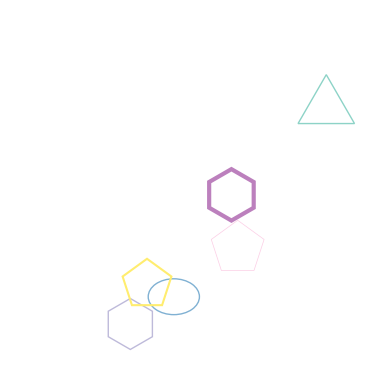[{"shape": "triangle", "thickness": 1, "radius": 0.42, "center": [0.847, 0.721]}, {"shape": "hexagon", "thickness": 1, "radius": 0.33, "center": [0.339, 0.159]}, {"shape": "oval", "thickness": 1, "radius": 0.33, "center": [0.451, 0.229]}, {"shape": "pentagon", "thickness": 0.5, "radius": 0.36, "center": [0.617, 0.356]}, {"shape": "hexagon", "thickness": 3, "radius": 0.33, "center": [0.601, 0.494]}, {"shape": "pentagon", "thickness": 1.5, "radius": 0.33, "center": [0.382, 0.261]}]